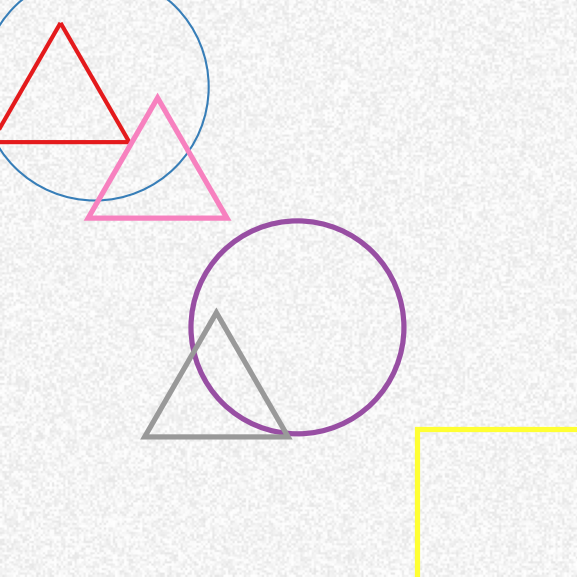[{"shape": "triangle", "thickness": 2, "radius": 0.69, "center": [0.105, 0.822]}, {"shape": "circle", "thickness": 1, "radius": 0.98, "center": [0.165, 0.849]}, {"shape": "circle", "thickness": 2.5, "radius": 0.92, "center": [0.515, 0.432]}, {"shape": "square", "thickness": 2.5, "radius": 0.69, "center": [0.862, 0.117]}, {"shape": "triangle", "thickness": 2.5, "radius": 0.69, "center": [0.273, 0.691]}, {"shape": "triangle", "thickness": 2.5, "radius": 0.72, "center": [0.375, 0.314]}]